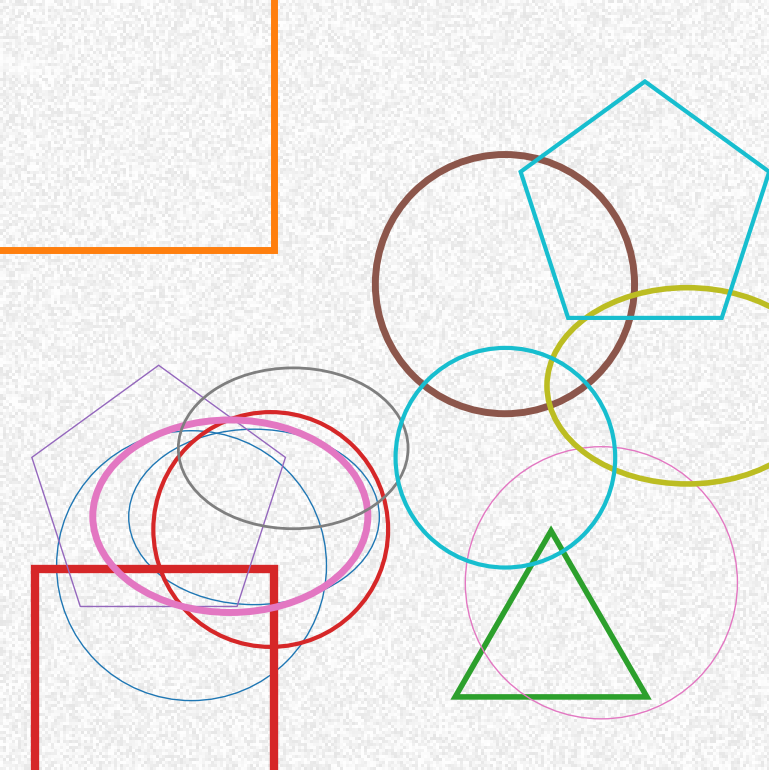[{"shape": "oval", "thickness": 0.5, "radius": 0.81, "center": [0.33, 0.329]}, {"shape": "circle", "thickness": 0.5, "radius": 0.88, "center": [0.249, 0.265]}, {"shape": "square", "thickness": 2.5, "radius": 0.95, "center": [0.165, 0.865]}, {"shape": "triangle", "thickness": 2, "radius": 0.72, "center": [0.716, 0.167]}, {"shape": "circle", "thickness": 1.5, "radius": 0.76, "center": [0.352, 0.312]}, {"shape": "square", "thickness": 3, "radius": 0.78, "center": [0.2, 0.106]}, {"shape": "pentagon", "thickness": 0.5, "radius": 0.87, "center": [0.206, 0.352]}, {"shape": "circle", "thickness": 2.5, "radius": 0.84, "center": [0.656, 0.631]}, {"shape": "circle", "thickness": 0.5, "radius": 0.88, "center": [0.781, 0.243]}, {"shape": "oval", "thickness": 2.5, "radius": 0.89, "center": [0.299, 0.33]}, {"shape": "oval", "thickness": 1, "radius": 0.75, "center": [0.381, 0.418]}, {"shape": "oval", "thickness": 2, "radius": 0.91, "center": [0.892, 0.499]}, {"shape": "pentagon", "thickness": 1.5, "radius": 0.85, "center": [0.838, 0.724]}, {"shape": "circle", "thickness": 1.5, "radius": 0.71, "center": [0.656, 0.406]}]